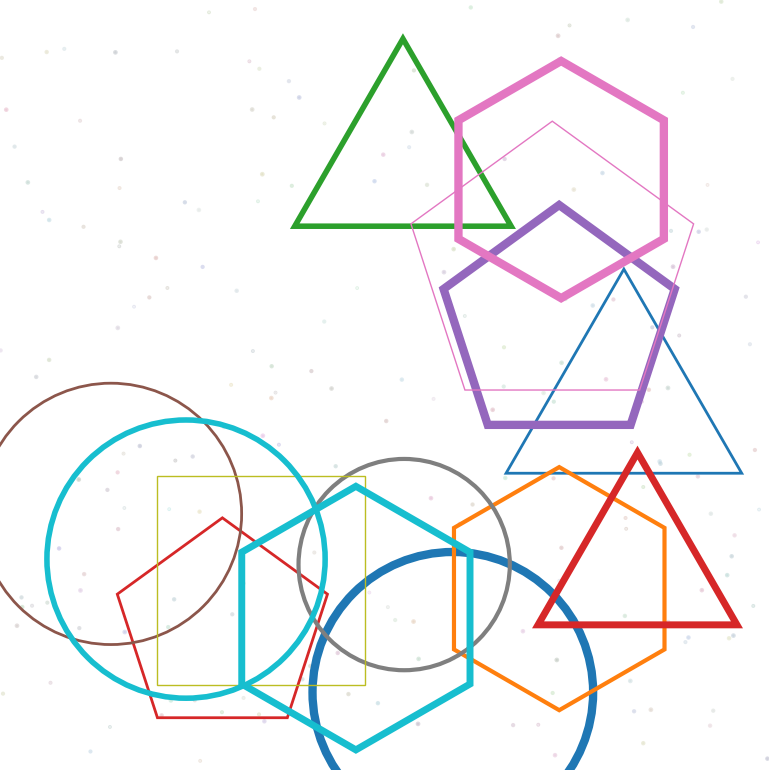[{"shape": "triangle", "thickness": 1, "radius": 0.88, "center": [0.81, 0.474]}, {"shape": "circle", "thickness": 3, "radius": 0.91, "center": [0.588, 0.101]}, {"shape": "hexagon", "thickness": 1.5, "radius": 0.79, "center": [0.726, 0.236]}, {"shape": "triangle", "thickness": 2, "radius": 0.81, "center": [0.523, 0.787]}, {"shape": "triangle", "thickness": 2.5, "radius": 0.75, "center": [0.828, 0.263]}, {"shape": "pentagon", "thickness": 1, "radius": 0.72, "center": [0.289, 0.184]}, {"shape": "pentagon", "thickness": 3, "radius": 0.79, "center": [0.726, 0.576]}, {"shape": "circle", "thickness": 1, "radius": 0.85, "center": [0.144, 0.333]}, {"shape": "hexagon", "thickness": 3, "radius": 0.77, "center": [0.729, 0.767]}, {"shape": "pentagon", "thickness": 0.5, "radius": 0.96, "center": [0.717, 0.65]}, {"shape": "circle", "thickness": 1.5, "radius": 0.69, "center": [0.525, 0.267]}, {"shape": "square", "thickness": 0.5, "radius": 0.68, "center": [0.339, 0.246]}, {"shape": "circle", "thickness": 2, "radius": 0.9, "center": [0.242, 0.274]}, {"shape": "hexagon", "thickness": 2.5, "radius": 0.86, "center": [0.462, 0.197]}]